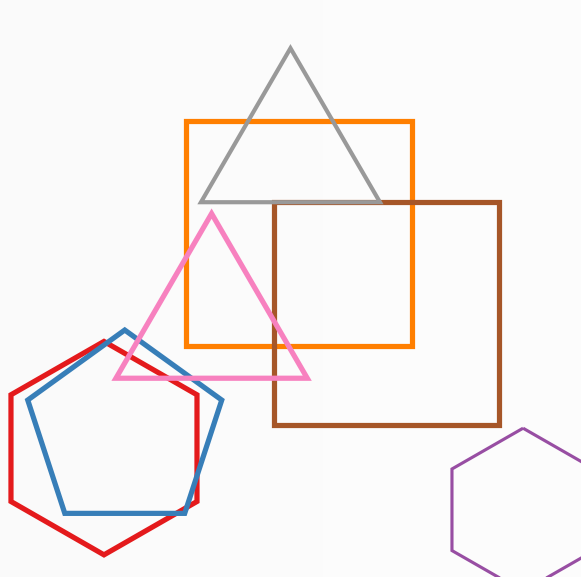[{"shape": "hexagon", "thickness": 2.5, "radius": 0.92, "center": [0.179, 0.223]}, {"shape": "pentagon", "thickness": 2.5, "radius": 0.88, "center": [0.215, 0.252]}, {"shape": "hexagon", "thickness": 1.5, "radius": 0.71, "center": [0.9, 0.116]}, {"shape": "square", "thickness": 2.5, "radius": 0.97, "center": [0.515, 0.595]}, {"shape": "square", "thickness": 2.5, "radius": 0.97, "center": [0.665, 0.456]}, {"shape": "triangle", "thickness": 2.5, "radius": 0.95, "center": [0.364, 0.439]}, {"shape": "triangle", "thickness": 2, "radius": 0.89, "center": [0.5, 0.738]}]